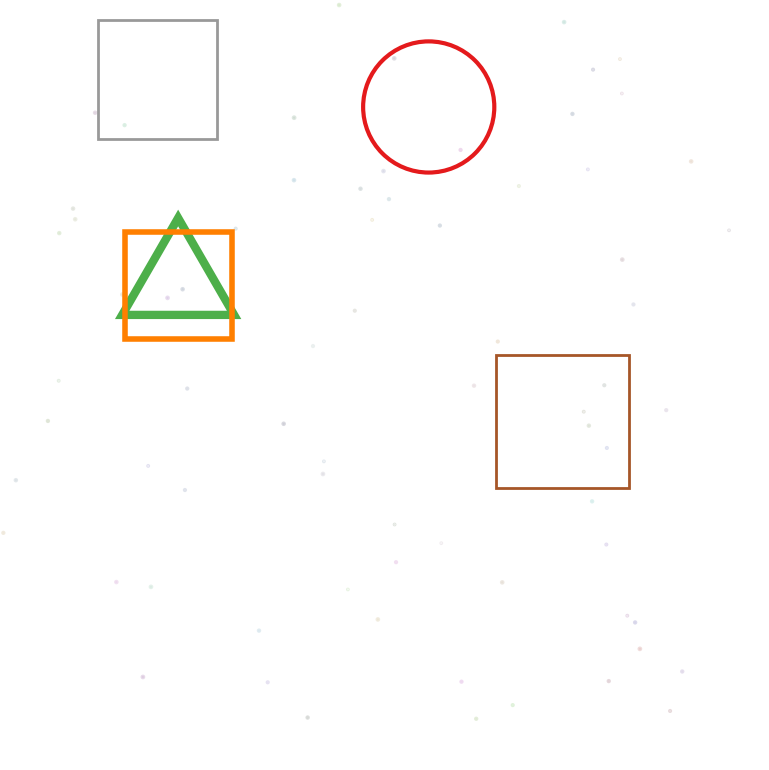[{"shape": "circle", "thickness": 1.5, "radius": 0.43, "center": [0.557, 0.861]}, {"shape": "triangle", "thickness": 3, "radius": 0.42, "center": [0.231, 0.633]}, {"shape": "square", "thickness": 2, "radius": 0.35, "center": [0.231, 0.629]}, {"shape": "square", "thickness": 1, "radius": 0.43, "center": [0.731, 0.453]}, {"shape": "square", "thickness": 1, "radius": 0.38, "center": [0.205, 0.897]}]